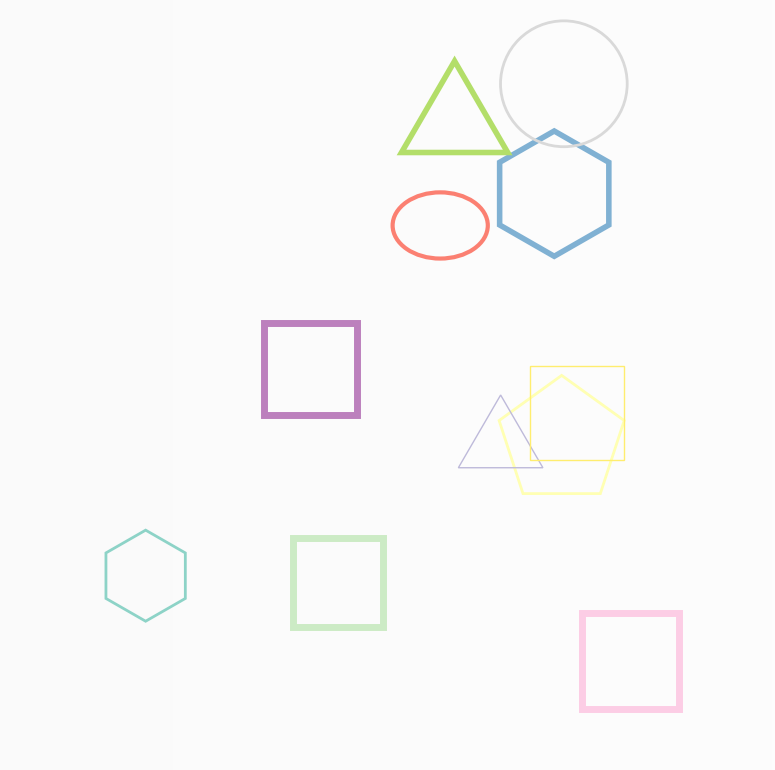[{"shape": "hexagon", "thickness": 1, "radius": 0.3, "center": [0.188, 0.252]}, {"shape": "pentagon", "thickness": 1, "radius": 0.42, "center": [0.725, 0.428]}, {"shape": "triangle", "thickness": 0.5, "radius": 0.31, "center": [0.646, 0.424]}, {"shape": "oval", "thickness": 1.5, "radius": 0.31, "center": [0.568, 0.707]}, {"shape": "hexagon", "thickness": 2, "radius": 0.41, "center": [0.715, 0.749]}, {"shape": "triangle", "thickness": 2, "radius": 0.4, "center": [0.587, 0.842]}, {"shape": "square", "thickness": 2.5, "radius": 0.31, "center": [0.814, 0.142]}, {"shape": "circle", "thickness": 1, "radius": 0.41, "center": [0.728, 0.891]}, {"shape": "square", "thickness": 2.5, "radius": 0.3, "center": [0.401, 0.521]}, {"shape": "square", "thickness": 2.5, "radius": 0.29, "center": [0.436, 0.243]}, {"shape": "square", "thickness": 0.5, "radius": 0.3, "center": [0.745, 0.464]}]